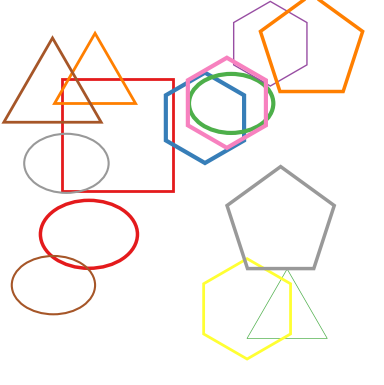[{"shape": "square", "thickness": 2, "radius": 0.72, "center": [0.306, 0.649]}, {"shape": "oval", "thickness": 2.5, "radius": 0.63, "center": [0.231, 0.391]}, {"shape": "hexagon", "thickness": 3, "radius": 0.59, "center": [0.532, 0.694]}, {"shape": "triangle", "thickness": 0.5, "radius": 0.6, "center": [0.746, 0.181]}, {"shape": "oval", "thickness": 3, "radius": 0.55, "center": [0.6, 0.731]}, {"shape": "hexagon", "thickness": 1, "radius": 0.55, "center": [0.702, 0.886]}, {"shape": "pentagon", "thickness": 2.5, "radius": 0.7, "center": [0.809, 0.875]}, {"shape": "triangle", "thickness": 2, "radius": 0.61, "center": [0.247, 0.792]}, {"shape": "hexagon", "thickness": 2, "radius": 0.65, "center": [0.642, 0.198]}, {"shape": "oval", "thickness": 1.5, "radius": 0.54, "center": [0.139, 0.259]}, {"shape": "triangle", "thickness": 2, "radius": 0.73, "center": [0.136, 0.755]}, {"shape": "hexagon", "thickness": 3, "radius": 0.59, "center": [0.589, 0.733]}, {"shape": "pentagon", "thickness": 2.5, "radius": 0.73, "center": [0.729, 0.421]}, {"shape": "oval", "thickness": 1.5, "radius": 0.55, "center": [0.173, 0.576]}]